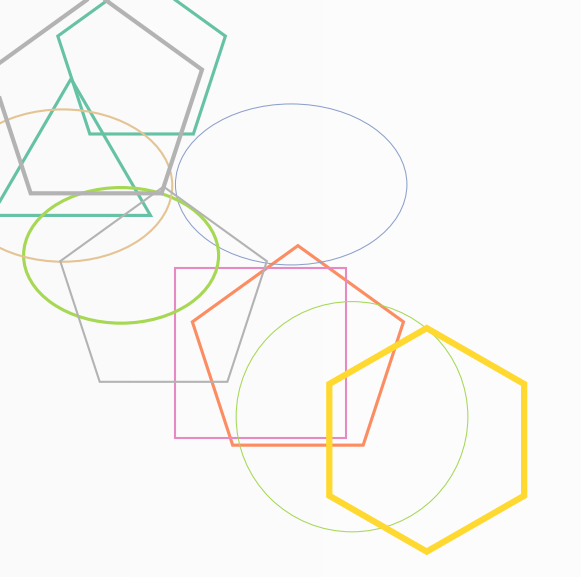[{"shape": "triangle", "thickness": 1.5, "radius": 0.79, "center": [0.122, 0.705]}, {"shape": "pentagon", "thickness": 1.5, "radius": 0.76, "center": [0.244, 0.89]}, {"shape": "pentagon", "thickness": 1.5, "radius": 0.95, "center": [0.513, 0.383]}, {"shape": "oval", "thickness": 0.5, "radius": 1.0, "center": [0.501, 0.68]}, {"shape": "square", "thickness": 1, "radius": 0.73, "center": [0.449, 0.388]}, {"shape": "circle", "thickness": 0.5, "radius": 1.0, "center": [0.606, 0.278]}, {"shape": "oval", "thickness": 1.5, "radius": 0.84, "center": [0.208, 0.557]}, {"shape": "hexagon", "thickness": 3, "radius": 0.97, "center": [0.734, 0.237]}, {"shape": "oval", "thickness": 1, "radius": 0.94, "center": [0.108, 0.678]}, {"shape": "pentagon", "thickness": 2, "radius": 0.96, "center": [0.165, 0.819]}, {"shape": "pentagon", "thickness": 1, "radius": 0.93, "center": [0.281, 0.489]}]